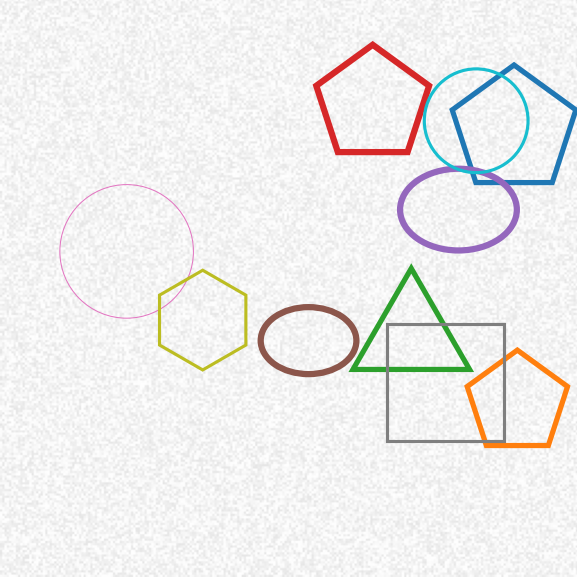[{"shape": "pentagon", "thickness": 2.5, "radius": 0.56, "center": [0.89, 0.774]}, {"shape": "pentagon", "thickness": 2.5, "radius": 0.46, "center": [0.896, 0.302]}, {"shape": "triangle", "thickness": 2.5, "radius": 0.58, "center": [0.712, 0.418]}, {"shape": "pentagon", "thickness": 3, "radius": 0.51, "center": [0.645, 0.819]}, {"shape": "oval", "thickness": 3, "radius": 0.51, "center": [0.794, 0.636]}, {"shape": "oval", "thickness": 3, "radius": 0.41, "center": [0.534, 0.409]}, {"shape": "circle", "thickness": 0.5, "radius": 0.58, "center": [0.219, 0.564]}, {"shape": "square", "thickness": 1.5, "radius": 0.51, "center": [0.771, 0.337]}, {"shape": "hexagon", "thickness": 1.5, "radius": 0.43, "center": [0.351, 0.445]}, {"shape": "circle", "thickness": 1.5, "radius": 0.45, "center": [0.825, 0.79]}]